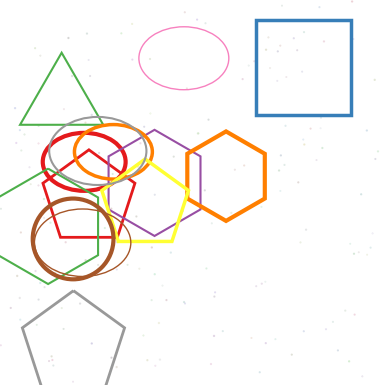[{"shape": "oval", "thickness": 3, "radius": 0.54, "center": [0.219, 0.58]}, {"shape": "pentagon", "thickness": 2, "radius": 0.63, "center": [0.231, 0.485]}, {"shape": "square", "thickness": 2.5, "radius": 0.62, "center": [0.789, 0.824]}, {"shape": "triangle", "thickness": 1.5, "radius": 0.62, "center": [0.16, 0.738]}, {"shape": "hexagon", "thickness": 1.5, "radius": 0.75, "center": [0.125, 0.412]}, {"shape": "hexagon", "thickness": 1.5, "radius": 0.69, "center": [0.401, 0.525]}, {"shape": "hexagon", "thickness": 3, "radius": 0.58, "center": [0.587, 0.542]}, {"shape": "oval", "thickness": 2.5, "radius": 0.51, "center": [0.295, 0.606]}, {"shape": "pentagon", "thickness": 2.5, "radius": 0.59, "center": [0.377, 0.469]}, {"shape": "circle", "thickness": 3, "radius": 0.52, "center": [0.19, 0.379]}, {"shape": "oval", "thickness": 1, "radius": 0.63, "center": [0.215, 0.37]}, {"shape": "oval", "thickness": 1, "radius": 0.58, "center": [0.478, 0.849]}, {"shape": "pentagon", "thickness": 2, "radius": 0.7, "center": [0.191, 0.105]}, {"shape": "oval", "thickness": 1.5, "radius": 0.63, "center": [0.254, 0.608]}]